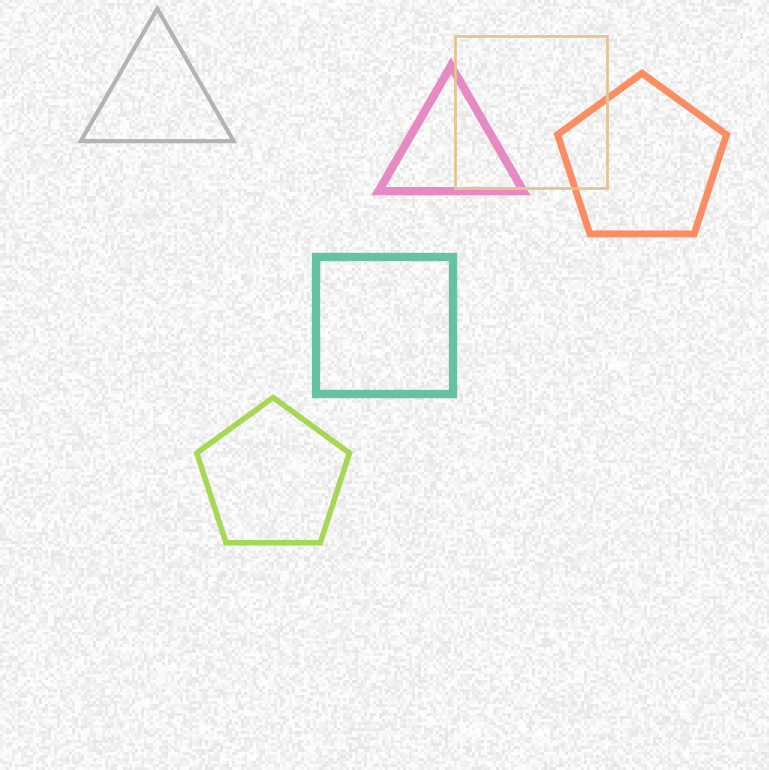[{"shape": "square", "thickness": 3, "radius": 0.45, "center": [0.499, 0.578]}, {"shape": "pentagon", "thickness": 2.5, "radius": 0.58, "center": [0.834, 0.79]}, {"shape": "triangle", "thickness": 3, "radius": 0.54, "center": [0.586, 0.806]}, {"shape": "pentagon", "thickness": 2, "radius": 0.52, "center": [0.355, 0.379]}, {"shape": "square", "thickness": 1, "radius": 0.49, "center": [0.69, 0.855]}, {"shape": "triangle", "thickness": 1.5, "radius": 0.57, "center": [0.204, 0.874]}]